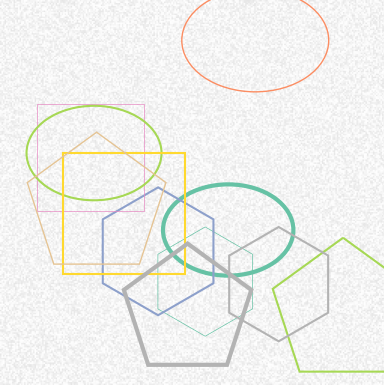[{"shape": "hexagon", "thickness": 0.5, "radius": 0.71, "center": [0.533, 0.269]}, {"shape": "oval", "thickness": 3, "radius": 0.85, "center": [0.593, 0.403]}, {"shape": "oval", "thickness": 1, "radius": 0.95, "center": [0.663, 0.895]}, {"shape": "hexagon", "thickness": 1.5, "radius": 0.83, "center": [0.411, 0.347]}, {"shape": "square", "thickness": 0.5, "radius": 0.69, "center": [0.235, 0.592]}, {"shape": "pentagon", "thickness": 1.5, "radius": 0.96, "center": [0.891, 0.19]}, {"shape": "oval", "thickness": 1.5, "radius": 0.88, "center": [0.244, 0.602]}, {"shape": "square", "thickness": 1.5, "radius": 0.79, "center": [0.322, 0.445]}, {"shape": "pentagon", "thickness": 1, "radius": 0.95, "center": [0.251, 0.467]}, {"shape": "hexagon", "thickness": 1.5, "radius": 0.74, "center": [0.724, 0.262]}, {"shape": "pentagon", "thickness": 3, "radius": 0.87, "center": [0.487, 0.193]}]